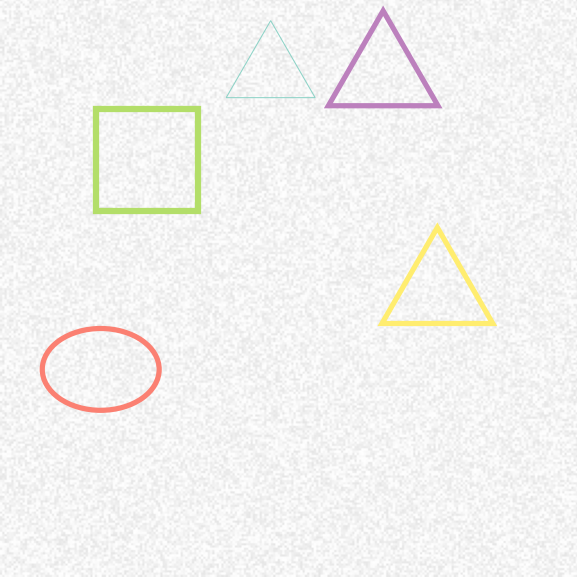[{"shape": "triangle", "thickness": 0.5, "radius": 0.44, "center": [0.469, 0.875]}, {"shape": "oval", "thickness": 2.5, "radius": 0.51, "center": [0.174, 0.359]}, {"shape": "square", "thickness": 3, "radius": 0.44, "center": [0.255, 0.722]}, {"shape": "triangle", "thickness": 2.5, "radius": 0.55, "center": [0.663, 0.871]}, {"shape": "triangle", "thickness": 2.5, "radius": 0.55, "center": [0.757, 0.494]}]